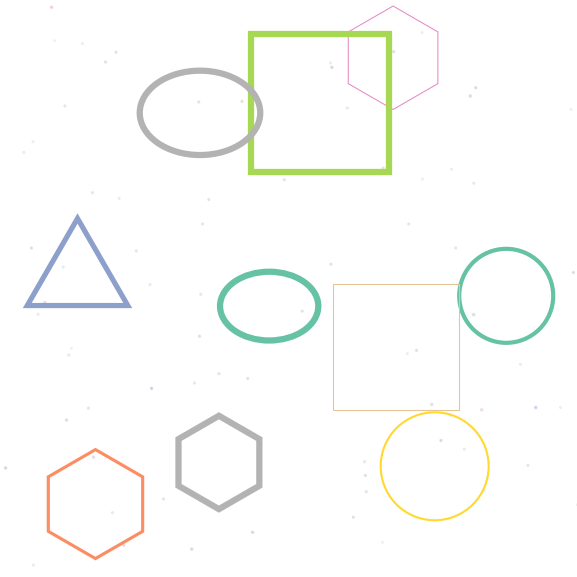[{"shape": "circle", "thickness": 2, "radius": 0.41, "center": [0.877, 0.487]}, {"shape": "oval", "thickness": 3, "radius": 0.43, "center": [0.466, 0.469]}, {"shape": "hexagon", "thickness": 1.5, "radius": 0.47, "center": [0.165, 0.126]}, {"shape": "triangle", "thickness": 2.5, "radius": 0.5, "center": [0.134, 0.52]}, {"shape": "hexagon", "thickness": 0.5, "radius": 0.45, "center": [0.681, 0.899]}, {"shape": "square", "thickness": 3, "radius": 0.6, "center": [0.555, 0.821]}, {"shape": "circle", "thickness": 1, "radius": 0.47, "center": [0.753, 0.192]}, {"shape": "square", "thickness": 0.5, "radius": 0.55, "center": [0.686, 0.398]}, {"shape": "hexagon", "thickness": 3, "radius": 0.4, "center": [0.379, 0.198]}, {"shape": "oval", "thickness": 3, "radius": 0.52, "center": [0.346, 0.804]}]